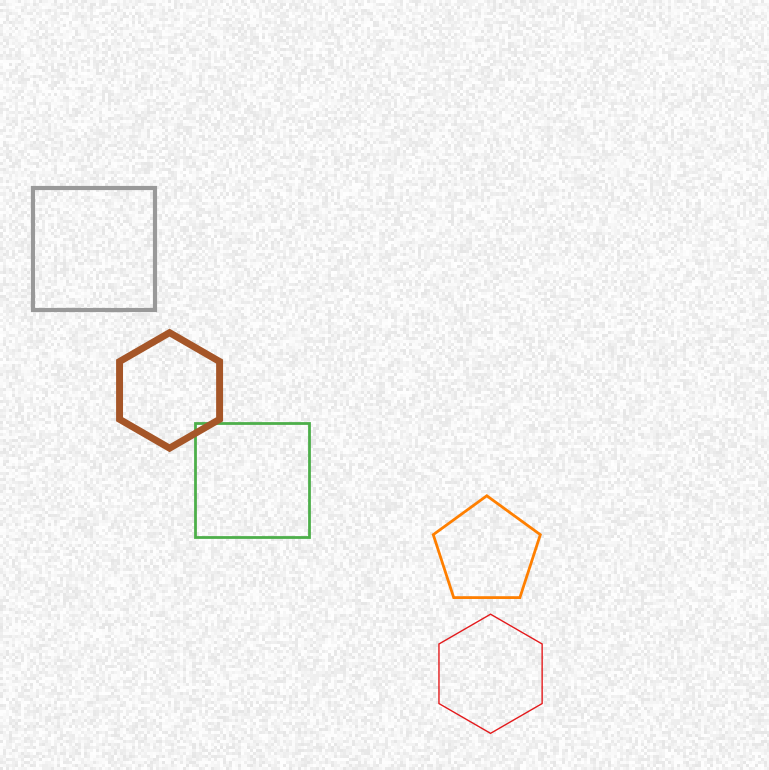[{"shape": "hexagon", "thickness": 0.5, "radius": 0.39, "center": [0.637, 0.125]}, {"shape": "square", "thickness": 1, "radius": 0.37, "center": [0.327, 0.376]}, {"shape": "pentagon", "thickness": 1, "radius": 0.37, "center": [0.632, 0.283]}, {"shape": "hexagon", "thickness": 2.5, "radius": 0.38, "center": [0.22, 0.493]}, {"shape": "square", "thickness": 1.5, "radius": 0.4, "center": [0.122, 0.677]}]